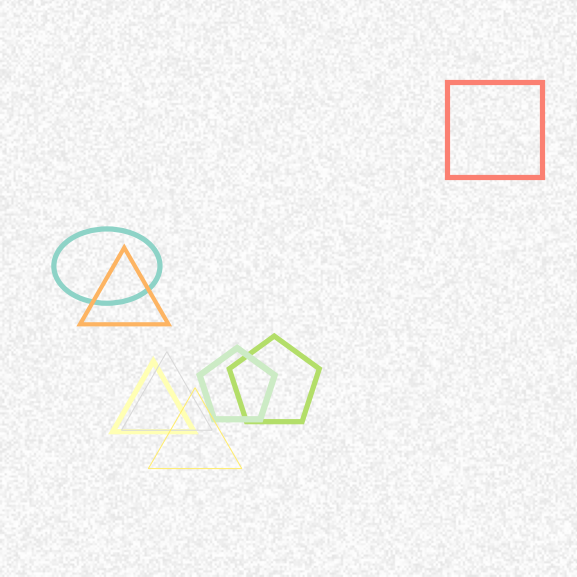[{"shape": "oval", "thickness": 2.5, "radius": 0.46, "center": [0.185, 0.538]}, {"shape": "triangle", "thickness": 2.5, "radius": 0.41, "center": [0.266, 0.292]}, {"shape": "square", "thickness": 2.5, "radius": 0.41, "center": [0.856, 0.775]}, {"shape": "triangle", "thickness": 2, "radius": 0.44, "center": [0.215, 0.482]}, {"shape": "pentagon", "thickness": 2.5, "radius": 0.41, "center": [0.475, 0.335]}, {"shape": "triangle", "thickness": 0.5, "radius": 0.45, "center": [0.289, 0.3]}, {"shape": "pentagon", "thickness": 3, "radius": 0.34, "center": [0.411, 0.328]}, {"shape": "triangle", "thickness": 0.5, "radius": 0.47, "center": [0.338, 0.234]}]